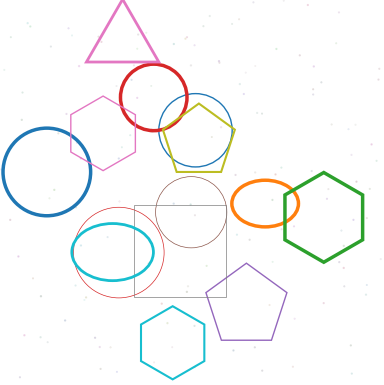[{"shape": "circle", "thickness": 2.5, "radius": 0.57, "center": [0.122, 0.553]}, {"shape": "circle", "thickness": 1, "radius": 0.48, "center": [0.508, 0.662]}, {"shape": "oval", "thickness": 2.5, "radius": 0.43, "center": [0.689, 0.471]}, {"shape": "hexagon", "thickness": 2.5, "radius": 0.58, "center": [0.841, 0.435]}, {"shape": "circle", "thickness": 0.5, "radius": 0.59, "center": [0.309, 0.344]}, {"shape": "circle", "thickness": 2.5, "radius": 0.43, "center": [0.399, 0.747]}, {"shape": "pentagon", "thickness": 1, "radius": 0.55, "center": [0.64, 0.206]}, {"shape": "circle", "thickness": 0.5, "radius": 0.46, "center": [0.497, 0.449]}, {"shape": "triangle", "thickness": 2, "radius": 0.54, "center": [0.319, 0.893]}, {"shape": "hexagon", "thickness": 1, "radius": 0.48, "center": [0.268, 0.654]}, {"shape": "square", "thickness": 0.5, "radius": 0.6, "center": [0.467, 0.347]}, {"shape": "pentagon", "thickness": 1.5, "radius": 0.49, "center": [0.517, 0.633]}, {"shape": "hexagon", "thickness": 1.5, "radius": 0.47, "center": [0.448, 0.11]}, {"shape": "oval", "thickness": 2, "radius": 0.53, "center": [0.293, 0.345]}]